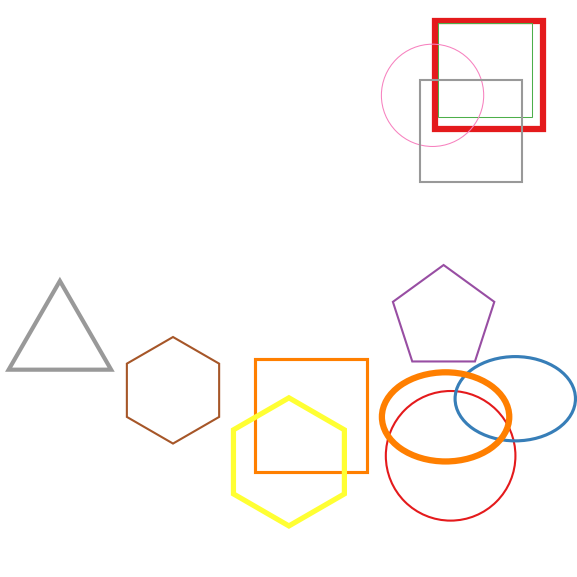[{"shape": "circle", "thickness": 1, "radius": 0.56, "center": [0.78, 0.21]}, {"shape": "square", "thickness": 3, "radius": 0.47, "center": [0.847, 0.869]}, {"shape": "oval", "thickness": 1.5, "radius": 0.52, "center": [0.892, 0.309]}, {"shape": "square", "thickness": 0.5, "radius": 0.41, "center": [0.84, 0.877]}, {"shape": "pentagon", "thickness": 1, "radius": 0.46, "center": [0.768, 0.448]}, {"shape": "oval", "thickness": 3, "radius": 0.55, "center": [0.772, 0.277]}, {"shape": "square", "thickness": 1.5, "radius": 0.49, "center": [0.538, 0.28]}, {"shape": "hexagon", "thickness": 2.5, "radius": 0.55, "center": [0.5, 0.199]}, {"shape": "hexagon", "thickness": 1, "radius": 0.46, "center": [0.3, 0.323]}, {"shape": "circle", "thickness": 0.5, "radius": 0.44, "center": [0.749, 0.834]}, {"shape": "triangle", "thickness": 2, "radius": 0.51, "center": [0.104, 0.41]}, {"shape": "square", "thickness": 1, "radius": 0.44, "center": [0.815, 0.773]}]